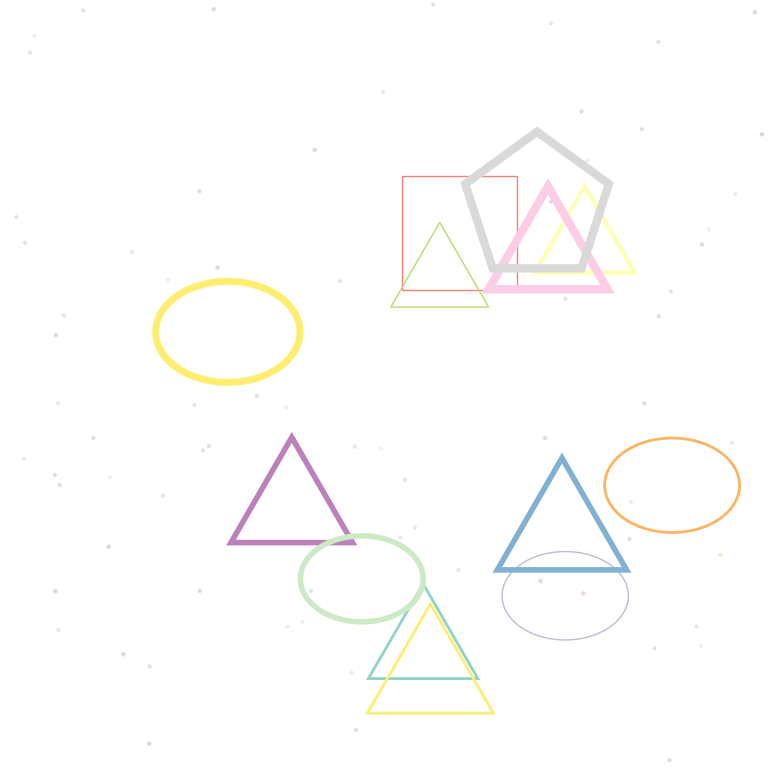[{"shape": "triangle", "thickness": 1, "radius": 0.41, "center": [0.55, 0.16]}, {"shape": "triangle", "thickness": 1.5, "radius": 0.37, "center": [0.759, 0.683]}, {"shape": "oval", "thickness": 0.5, "radius": 0.41, "center": [0.734, 0.226]}, {"shape": "square", "thickness": 0.5, "radius": 0.37, "center": [0.597, 0.698]}, {"shape": "triangle", "thickness": 2, "radius": 0.48, "center": [0.73, 0.308]}, {"shape": "oval", "thickness": 1, "radius": 0.44, "center": [0.873, 0.37]}, {"shape": "triangle", "thickness": 0.5, "radius": 0.37, "center": [0.571, 0.638]}, {"shape": "triangle", "thickness": 3, "radius": 0.45, "center": [0.712, 0.669]}, {"shape": "pentagon", "thickness": 3, "radius": 0.49, "center": [0.697, 0.731]}, {"shape": "triangle", "thickness": 2, "radius": 0.46, "center": [0.379, 0.341]}, {"shape": "oval", "thickness": 2, "radius": 0.4, "center": [0.47, 0.248]}, {"shape": "triangle", "thickness": 1, "radius": 0.47, "center": [0.559, 0.121]}, {"shape": "oval", "thickness": 2.5, "radius": 0.47, "center": [0.296, 0.569]}]